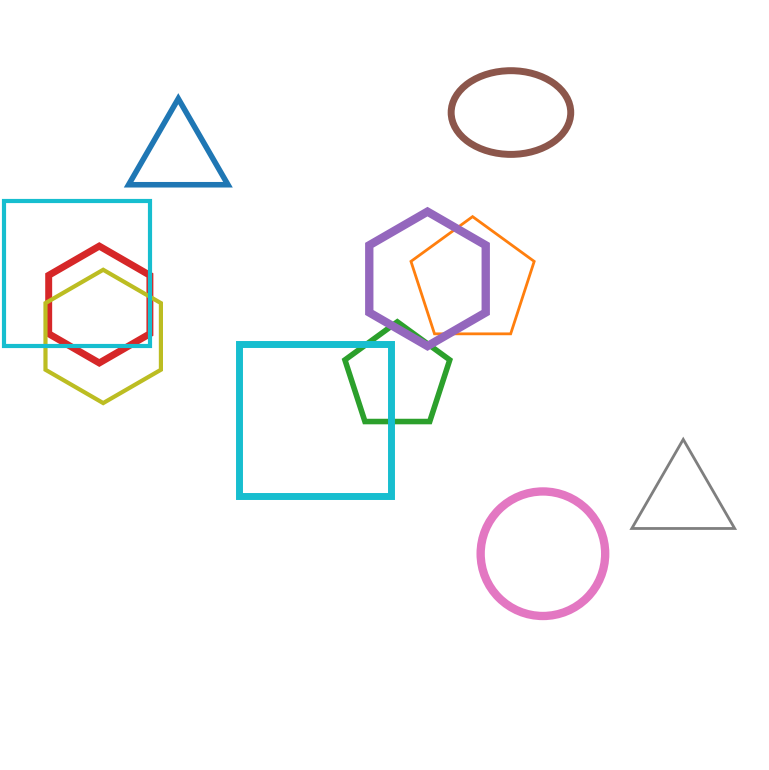[{"shape": "triangle", "thickness": 2, "radius": 0.37, "center": [0.232, 0.797]}, {"shape": "pentagon", "thickness": 1, "radius": 0.42, "center": [0.614, 0.635]}, {"shape": "pentagon", "thickness": 2, "radius": 0.36, "center": [0.516, 0.51]}, {"shape": "hexagon", "thickness": 2.5, "radius": 0.38, "center": [0.129, 0.605]}, {"shape": "hexagon", "thickness": 3, "radius": 0.44, "center": [0.555, 0.638]}, {"shape": "oval", "thickness": 2.5, "radius": 0.39, "center": [0.664, 0.854]}, {"shape": "circle", "thickness": 3, "radius": 0.4, "center": [0.705, 0.281]}, {"shape": "triangle", "thickness": 1, "radius": 0.39, "center": [0.887, 0.352]}, {"shape": "hexagon", "thickness": 1.5, "radius": 0.43, "center": [0.134, 0.563]}, {"shape": "square", "thickness": 1.5, "radius": 0.47, "center": [0.1, 0.645]}, {"shape": "square", "thickness": 2.5, "radius": 0.49, "center": [0.41, 0.454]}]